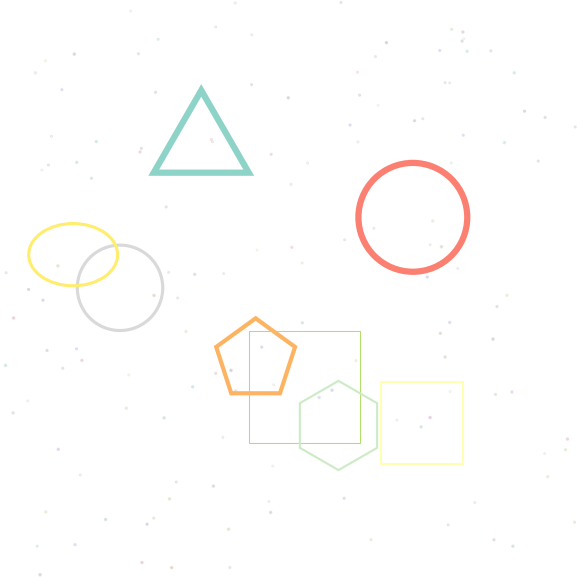[{"shape": "triangle", "thickness": 3, "radius": 0.47, "center": [0.348, 0.748]}, {"shape": "square", "thickness": 1, "radius": 0.36, "center": [0.73, 0.267]}, {"shape": "circle", "thickness": 3, "radius": 0.47, "center": [0.715, 0.623]}, {"shape": "pentagon", "thickness": 2, "radius": 0.36, "center": [0.443, 0.376]}, {"shape": "square", "thickness": 0.5, "radius": 0.48, "center": [0.527, 0.329]}, {"shape": "circle", "thickness": 1.5, "radius": 0.37, "center": [0.208, 0.501]}, {"shape": "hexagon", "thickness": 1, "radius": 0.39, "center": [0.586, 0.262]}, {"shape": "oval", "thickness": 1.5, "radius": 0.38, "center": [0.127, 0.558]}]